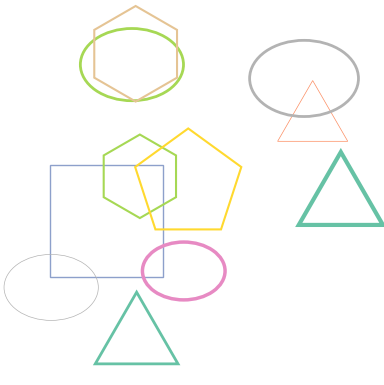[{"shape": "triangle", "thickness": 2, "radius": 0.62, "center": [0.355, 0.117]}, {"shape": "triangle", "thickness": 3, "radius": 0.63, "center": [0.885, 0.479]}, {"shape": "triangle", "thickness": 0.5, "radius": 0.53, "center": [0.812, 0.686]}, {"shape": "square", "thickness": 1, "radius": 0.73, "center": [0.277, 0.426]}, {"shape": "oval", "thickness": 2.5, "radius": 0.54, "center": [0.477, 0.296]}, {"shape": "hexagon", "thickness": 1.5, "radius": 0.54, "center": [0.363, 0.542]}, {"shape": "oval", "thickness": 2, "radius": 0.67, "center": [0.343, 0.832]}, {"shape": "pentagon", "thickness": 1.5, "radius": 0.72, "center": [0.489, 0.521]}, {"shape": "hexagon", "thickness": 1.5, "radius": 0.62, "center": [0.352, 0.86]}, {"shape": "oval", "thickness": 2, "radius": 0.71, "center": [0.79, 0.796]}, {"shape": "oval", "thickness": 0.5, "radius": 0.61, "center": [0.133, 0.253]}]